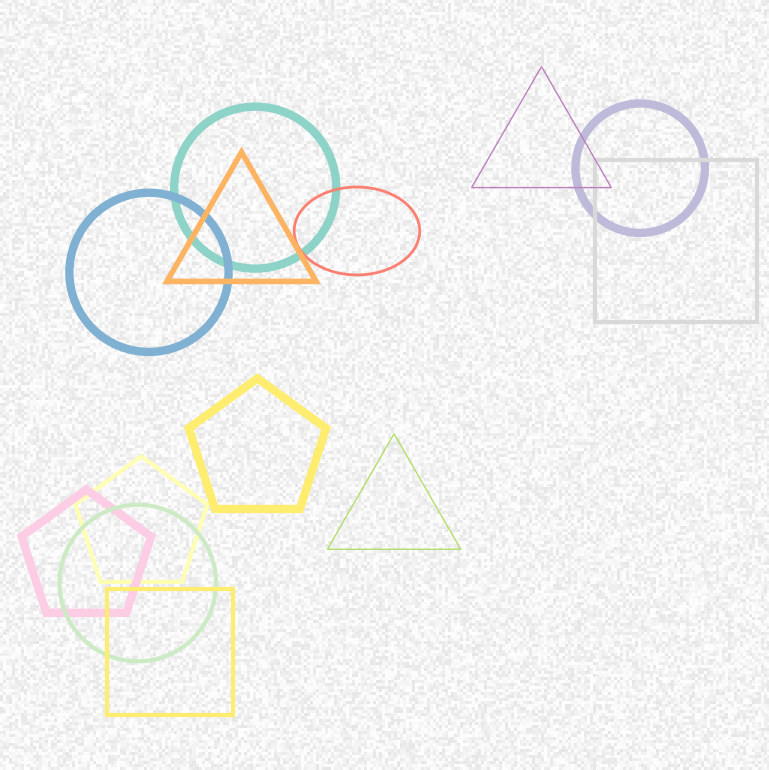[{"shape": "circle", "thickness": 3, "radius": 0.53, "center": [0.331, 0.756]}, {"shape": "pentagon", "thickness": 1.5, "radius": 0.45, "center": [0.183, 0.317]}, {"shape": "circle", "thickness": 3, "radius": 0.42, "center": [0.831, 0.782]}, {"shape": "oval", "thickness": 1, "radius": 0.41, "center": [0.464, 0.7]}, {"shape": "circle", "thickness": 3, "radius": 0.52, "center": [0.193, 0.646]}, {"shape": "triangle", "thickness": 2, "radius": 0.56, "center": [0.314, 0.69]}, {"shape": "triangle", "thickness": 0.5, "radius": 0.5, "center": [0.512, 0.337]}, {"shape": "pentagon", "thickness": 3, "radius": 0.44, "center": [0.112, 0.276]}, {"shape": "square", "thickness": 1.5, "radius": 0.52, "center": [0.878, 0.687]}, {"shape": "triangle", "thickness": 0.5, "radius": 0.52, "center": [0.703, 0.809]}, {"shape": "circle", "thickness": 1.5, "radius": 0.51, "center": [0.179, 0.243]}, {"shape": "square", "thickness": 1.5, "radius": 0.41, "center": [0.221, 0.153]}, {"shape": "pentagon", "thickness": 3, "radius": 0.47, "center": [0.334, 0.415]}]